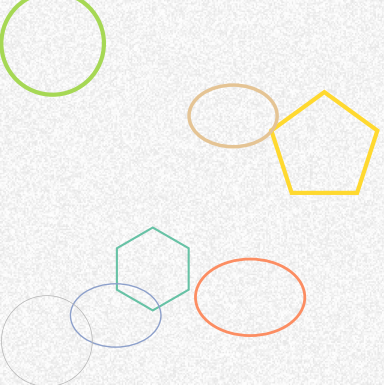[{"shape": "hexagon", "thickness": 1.5, "radius": 0.54, "center": [0.397, 0.301]}, {"shape": "oval", "thickness": 2, "radius": 0.71, "center": [0.65, 0.228]}, {"shape": "oval", "thickness": 1, "radius": 0.59, "center": [0.301, 0.181]}, {"shape": "circle", "thickness": 3, "radius": 0.67, "center": [0.137, 0.887]}, {"shape": "pentagon", "thickness": 3, "radius": 0.72, "center": [0.842, 0.616]}, {"shape": "oval", "thickness": 2.5, "radius": 0.57, "center": [0.605, 0.699]}, {"shape": "circle", "thickness": 0.5, "radius": 0.59, "center": [0.122, 0.114]}]